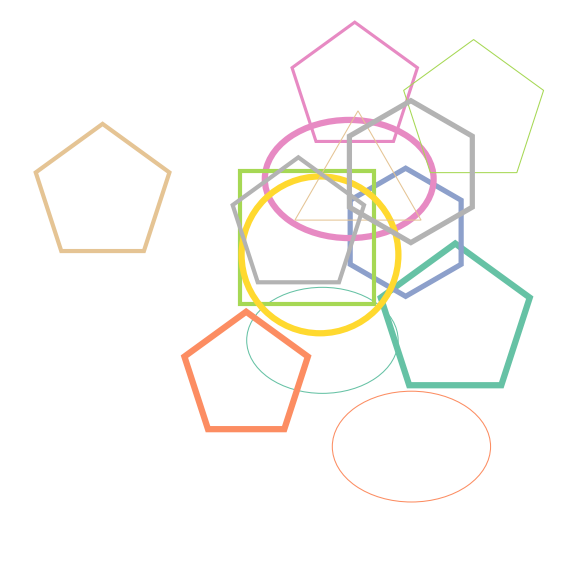[{"shape": "pentagon", "thickness": 3, "radius": 0.68, "center": [0.788, 0.442]}, {"shape": "oval", "thickness": 0.5, "radius": 0.66, "center": [0.558, 0.41]}, {"shape": "pentagon", "thickness": 3, "radius": 0.56, "center": [0.426, 0.347]}, {"shape": "oval", "thickness": 0.5, "radius": 0.69, "center": [0.712, 0.226]}, {"shape": "hexagon", "thickness": 2.5, "radius": 0.55, "center": [0.702, 0.597]}, {"shape": "pentagon", "thickness": 1.5, "radius": 0.57, "center": [0.614, 0.847]}, {"shape": "oval", "thickness": 3, "radius": 0.73, "center": [0.605, 0.689]}, {"shape": "pentagon", "thickness": 0.5, "radius": 0.64, "center": [0.82, 0.803]}, {"shape": "square", "thickness": 2, "radius": 0.58, "center": [0.531, 0.588]}, {"shape": "circle", "thickness": 3, "radius": 0.68, "center": [0.554, 0.558]}, {"shape": "pentagon", "thickness": 2, "radius": 0.61, "center": [0.178, 0.663]}, {"shape": "triangle", "thickness": 0.5, "radius": 0.63, "center": [0.62, 0.681]}, {"shape": "pentagon", "thickness": 2, "radius": 0.6, "center": [0.517, 0.607]}, {"shape": "hexagon", "thickness": 2.5, "radius": 0.61, "center": [0.711, 0.702]}]